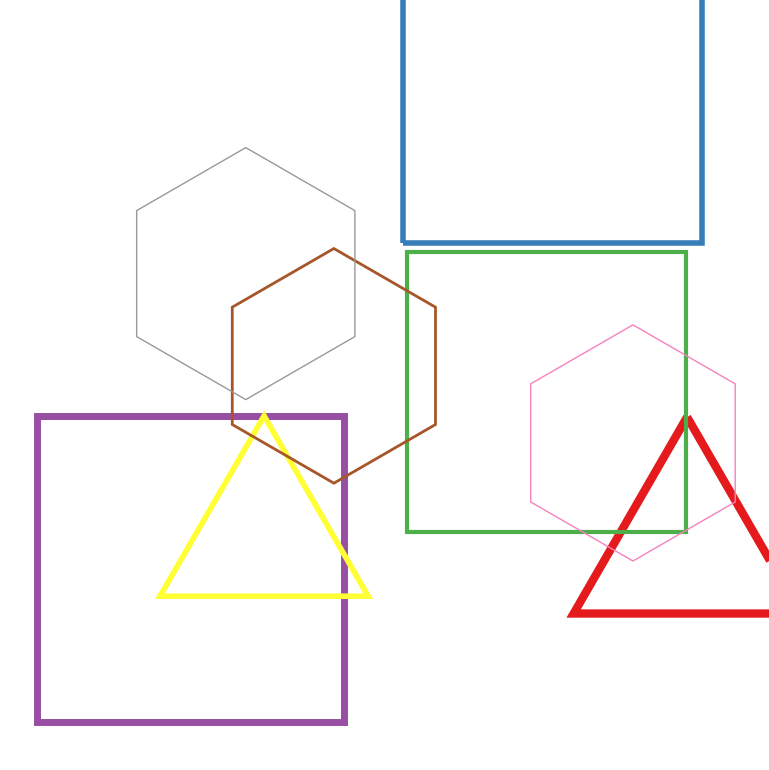[{"shape": "triangle", "thickness": 3, "radius": 0.85, "center": [0.892, 0.288]}, {"shape": "square", "thickness": 2, "radius": 0.97, "center": [0.718, 0.878]}, {"shape": "square", "thickness": 1.5, "radius": 0.91, "center": [0.709, 0.491]}, {"shape": "square", "thickness": 2.5, "radius": 0.99, "center": [0.247, 0.261]}, {"shape": "triangle", "thickness": 2, "radius": 0.78, "center": [0.343, 0.304]}, {"shape": "hexagon", "thickness": 1, "radius": 0.76, "center": [0.434, 0.525]}, {"shape": "hexagon", "thickness": 0.5, "radius": 0.77, "center": [0.822, 0.425]}, {"shape": "hexagon", "thickness": 0.5, "radius": 0.82, "center": [0.319, 0.645]}]